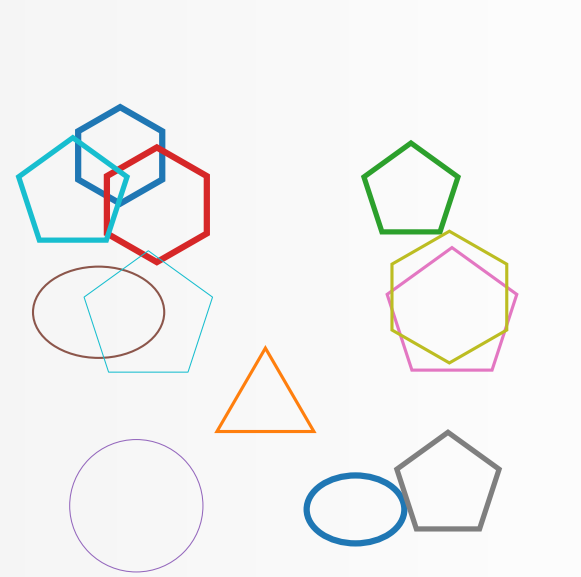[{"shape": "oval", "thickness": 3, "radius": 0.42, "center": [0.612, 0.117]}, {"shape": "hexagon", "thickness": 3, "radius": 0.42, "center": [0.207, 0.73]}, {"shape": "triangle", "thickness": 1.5, "radius": 0.48, "center": [0.457, 0.3]}, {"shape": "pentagon", "thickness": 2.5, "radius": 0.43, "center": [0.707, 0.666]}, {"shape": "hexagon", "thickness": 3, "radius": 0.5, "center": [0.27, 0.645]}, {"shape": "circle", "thickness": 0.5, "radius": 0.57, "center": [0.235, 0.123]}, {"shape": "oval", "thickness": 1, "radius": 0.56, "center": [0.17, 0.458]}, {"shape": "pentagon", "thickness": 1.5, "radius": 0.59, "center": [0.778, 0.453]}, {"shape": "pentagon", "thickness": 2.5, "radius": 0.46, "center": [0.771, 0.158]}, {"shape": "hexagon", "thickness": 1.5, "radius": 0.57, "center": [0.773, 0.485]}, {"shape": "pentagon", "thickness": 0.5, "radius": 0.58, "center": [0.255, 0.449]}, {"shape": "pentagon", "thickness": 2.5, "radius": 0.49, "center": [0.125, 0.663]}]